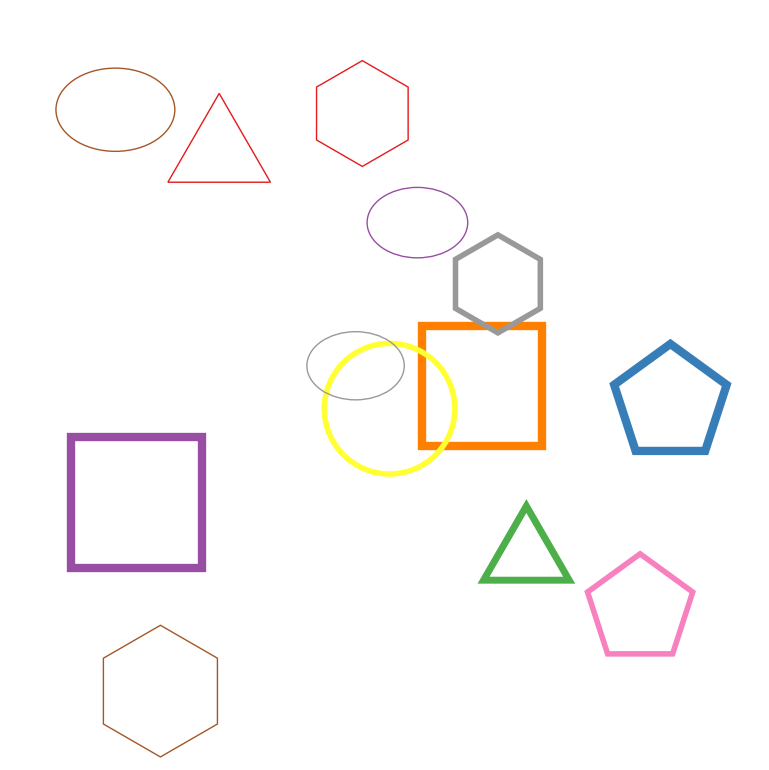[{"shape": "triangle", "thickness": 0.5, "radius": 0.38, "center": [0.285, 0.802]}, {"shape": "hexagon", "thickness": 0.5, "radius": 0.34, "center": [0.471, 0.853]}, {"shape": "pentagon", "thickness": 3, "radius": 0.38, "center": [0.871, 0.477]}, {"shape": "triangle", "thickness": 2.5, "radius": 0.32, "center": [0.684, 0.279]}, {"shape": "oval", "thickness": 0.5, "radius": 0.33, "center": [0.542, 0.711]}, {"shape": "square", "thickness": 3, "radius": 0.42, "center": [0.177, 0.347]}, {"shape": "square", "thickness": 3, "radius": 0.39, "center": [0.626, 0.499]}, {"shape": "circle", "thickness": 2, "radius": 0.42, "center": [0.506, 0.469]}, {"shape": "hexagon", "thickness": 0.5, "radius": 0.43, "center": [0.208, 0.102]}, {"shape": "oval", "thickness": 0.5, "radius": 0.39, "center": [0.15, 0.857]}, {"shape": "pentagon", "thickness": 2, "radius": 0.36, "center": [0.831, 0.209]}, {"shape": "hexagon", "thickness": 2, "radius": 0.32, "center": [0.647, 0.631]}, {"shape": "oval", "thickness": 0.5, "radius": 0.32, "center": [0.462, 0.525]}]